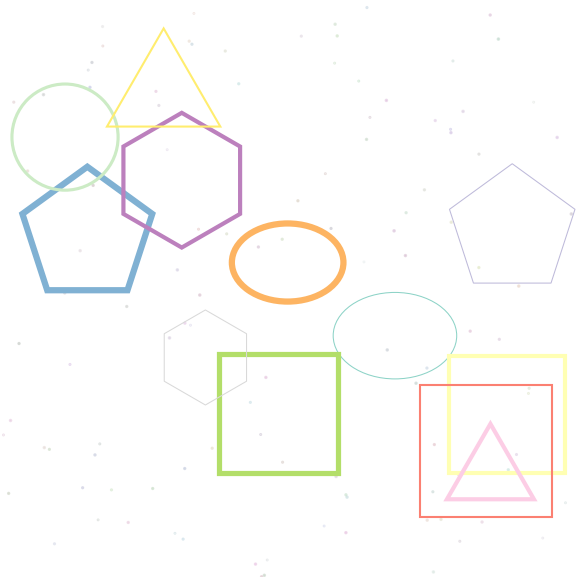[{"shape": "oval", "thickness": 0.5, "radius": 0.53, "center": [0.684, 0.418]}, {"shape": "square", "thickness": 2, "radius": 0.51, "center": [0.878, 0.281]}, {"shape": "pentagon", "thickness": 0.5, "radius": 0.57, "center": [0.887, 0.601]}, {"shape": "square", "thickness": 1, "radius": 0.57, "center": [0.842, 0.218]}, {"shape": "pentagon", "thickness": 3, "radius": 0.59, "center": [0.151, 0.592]}, {"shape": "oval", "thickness": 3, "radius": 0.48, "center": [0.498, 0.545]}, {"shape": "square", "thickness": 2.5, "radius": 0.52, "center": [0.483, 0.283]}, {"shape": "triangle", "thickness": 2, "radius": 0.44, "center": [0.849, 0.178]}, {"shape": "hexagon", "thickness": 0.5, "radius": 0.41, "center": [0.356, 0.38]}, {"shape": "hexagon", "thickness": 2, "radius": 0.58, "center": [0.315, 0.687]}, {"shape": "circle", "thickness": 1.5, "radius": 0.46, "center": [0.113, 0.762]}, {"shape": "triangle", "thickness": 1, "radius": 0.57, "center": [0.283, 0.837]}]